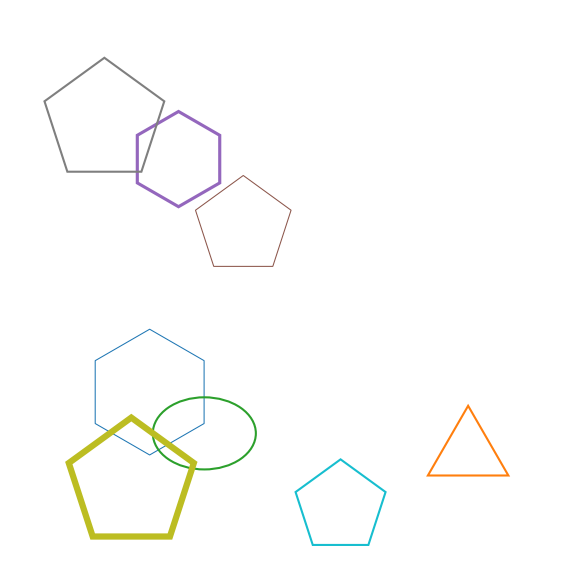[{"shape": "hexagon", "thickness": 0.5, "radius": 0.54, "center": [0.259, 0.32]}, {"shape": "triangle", "thickness": 1, "radius": 0.4, "center": [0.811, 0.216]}, {"shape": "oval", "thickness": 1, "radius": 0.45, "center": [0.354, 0.249]}, {"shape": "hexagon", "thickness": 1.5, "radius": 0.41, "center": [0.309, 0.724]}, {"shape": "pentagon", "thickness": 0.5, "radius": 0.43, "center": [0.421, 0.608]}, {"shape": "pentagon", "thickness": 1, "radius": 0.55, "center": [0.181, 0.79]}, {"shape": "pentagon", "thickness": 3, "radius": 0.57, "center": [0.227, 0.162]}, {"shape": "pentagon", "thickness": 1, "radius": 0.41, "center": [0.59, 0.122]}]